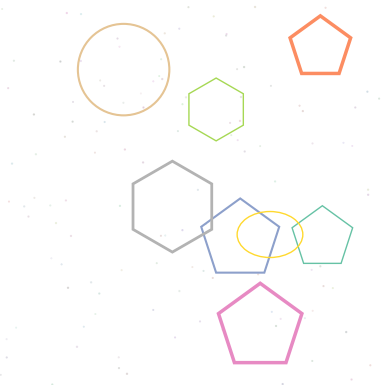[{"shape": "pentagon", "thickness": 1, "radius": 0.41, "center": [0.837, 0.383]}, {"shape": "pentagon", "thickness": 2.5, "radius": 0.41, "center": [0.832, 0.876]}, {"shape": "pentagon", "thickness": 1.5, "radius": 0.53, "center": [0.624, 0.378]}, {"shape": "pentagon", "thickness": 2.5, "radius": 0.57, "center": [0.676, 0.15]}, {"shape": "hexagon", "thickness": 1, "radius": 0.41, "center": [0.561, 0.716]}, {"shape": "oval", "thickness": 1, "radius": 0.43, "center": [0.701, 0.391]}, {"shape": "circle", "thickness": 1.5, "radius": 0.59, "center": [0.321, 0.819]}, {"shape": "hexagon", "thickness": 2, "radius": 0.59, "center": [0.448, 0.463]}]